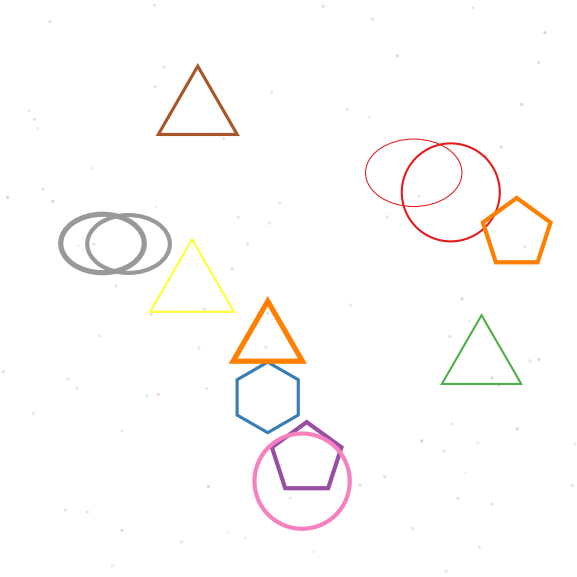[{"shape": "oval", "thickness": 0.5, "radius": 0.42, "center": [0.716, 0.7]}, {"shape": "circle", "thickness": 1, "radius": 0.42, "center": [0.781, 0.666]}, {"shape": "hexagon", "thickness": 1.5, "radius": 0.31, "center": [0.464, 0.311]}, {"shape": "triangle", "thickness": 1, "radius": 0.4, "center": [0.834, 0.374]}, {"shape": "pentagon", "thickness": 2, "radius": 0.32, "center": [0.531, 0.205]}, {"shape": "pentagon", "thickness": 2, "radius": 0.31, "center": [0.895, 0.595]}, {"shape": "triangle", "thickness": 2.5, "radius": 0.35, "center": [0.464, 0.408]}, {"shape": "triangle", "thickness": 1, "radius": 0.42, "center": [0.333, 0.501]}, {"shape": "triangle", "thickness": 1.5, "radius": 0.39, "center": [0.342, 0.806]}, {"shape": "circle", "thickness": 2, "radius": 0.41, "center": [0.523, 0.166]}, {"shape": "oval", "thickness": 2, "radius": 0.36, "center": [0.223, 0.577]}, {"shape": "oval", "thickness": 2.5, "radius": 0.36, "center": [0.177, 0.578]}]